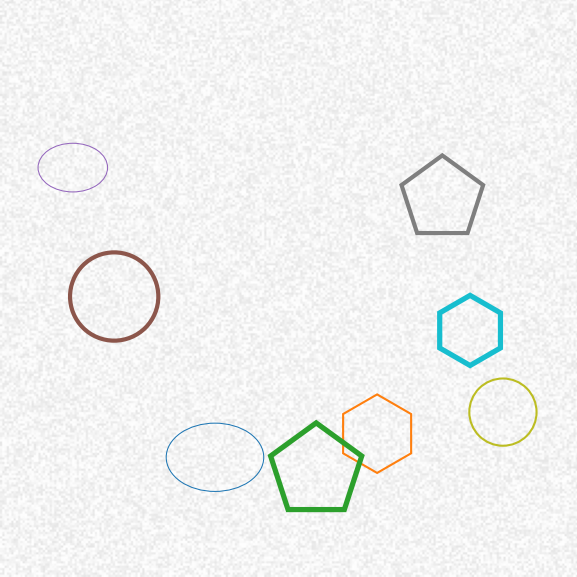[{"shape": "oval", "thickness": 0.5, "radius": 0.42, "center": [0.372, 0.207]}, {"shape": "hexagon", "thickness": 1, "radius": 0.34, "center": [0.653, 0.248]}, {"shape": "pentagon", "thickness": 2.5, "radius": 0.41, "center": [0.548, 0.184]}, {"shape": "oval", "thickness": 0.5, "radius": 0.3, "center": [0.126, 0.709]}, {"shape": "circle", "thickness": 2, "radius": 0.38, "center": [0.198, 0.486]}, {"shape": "pentagon", "thickness": 2, "radius": 0.37, "center": [0.766, 0.656]}, {"shape": "circle", "thickness": 1, "radius": 0.29, "center": [0.871, 0.286]}, {"shape": "hexagon", "thickness": 2.5, "radius": 0.3, "center": [0.814, 0.427]}]